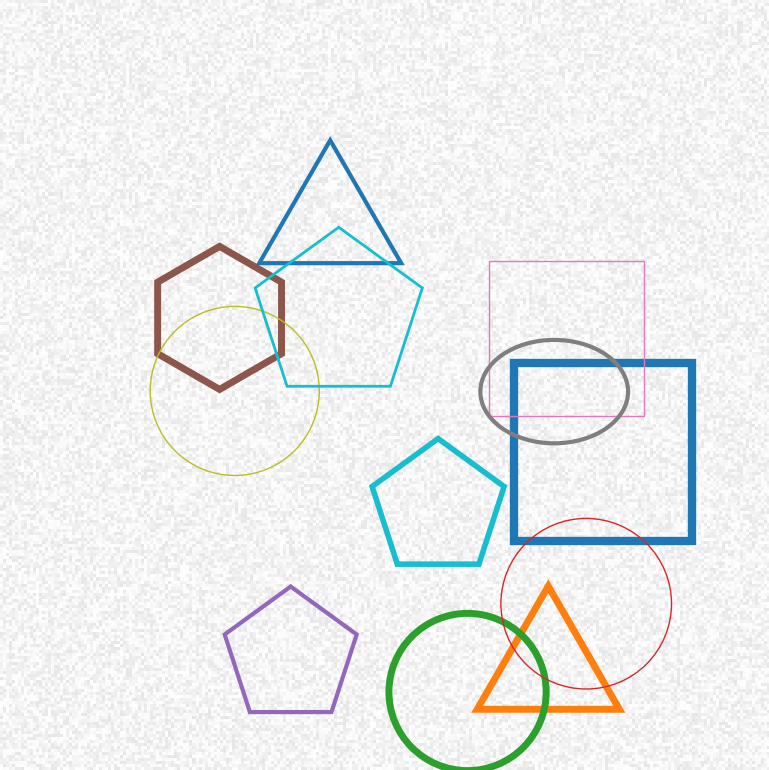[{"shape": "square", "thickness": 3, "radius": 0.58, "center": [0.783, 0.413]}, {"shape": "triangle", "thickness": 1.5, "radius": 0.53, "center": [0.429, 0.711]}, {"shape": "triangle", "thickness": 2.5, "radius": 0.53, "center": [0.712, 0.132]}, {"shape": "circle", "thickness": 2.5, "radius": 0.51, "center": [0.607, 0.101]}, {"shape": "circle", "thickness": 0.5, "radius": 0.55, "center": [0.761, 0.216]}, {"shape": "pentagon", "thickness": 1.5, "radius": 0.45, "center": [0.378, 0.148]}, {"shape": "hexagon", "thickness": 2.5, "radius": 0.46, "center": [0.285, 0.587]}, {"shape": "square", "thickness": 0.5, "radius": 0.5, "center": [0.736, 0.56]}, {"shape": "oval", "thickness": 1.5, "radius": 0.48, "center": [0.72, 0.491]}, {"shape": "circle", "thickness": 0.5, "radius": 0.55, "center": [0.305, 0.492]}, {"shape": "pentagon", "thickness": 2, "radius": 0.45, "center": [0.569, 0.34]}, {"shape": "pentagon", "thickness": 1, "radius": 0.57, "center": [0.44, 0.591]}]